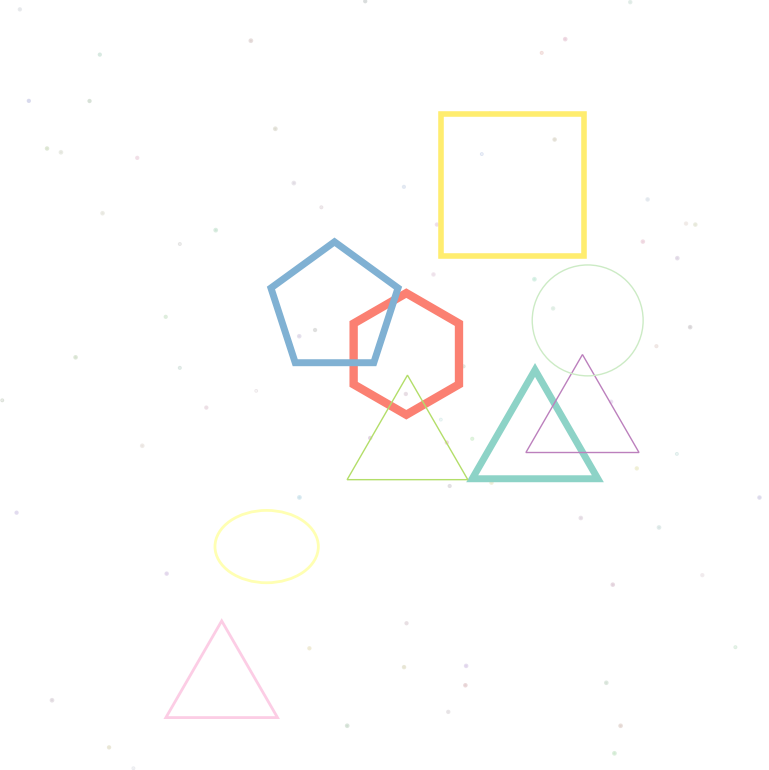[{"shape": "triangle", "thickness": 2.5, "radius": 0.47, "center": [0.695, 0.425]}, {"shape": "oval", "thickness": 1, "radius": 0.34, "center": [0.346, 0.29]}, {"shape": "hexagon", "thickness": 3, "radius": 0.39, "center": [0.528, 0.54]}, {"shape": "pentagon", "thickness": 2.5, "radius": 0.43, "center": [0.434, 0.599]}, {"shape": "triangle", "thickness": 0.5, "radius": 0.45, "center": [0.529, 0.422]}, {"shape": "triangle", "thickness": 1, "radius": 0.42, "center": [0.288, 0.11]}, {"shape": "triangle", "thickness": 0.5, "radius": 0.42, "center": [0.756, 0.455]}, {"shape": "circle", "thickness": 0.5, "radius": 0.36, "center": [0.763, 0.584]}, {"shape": "square", "thickness": 2, "radius": 0.46, "center": [0.666, 0.76]}]